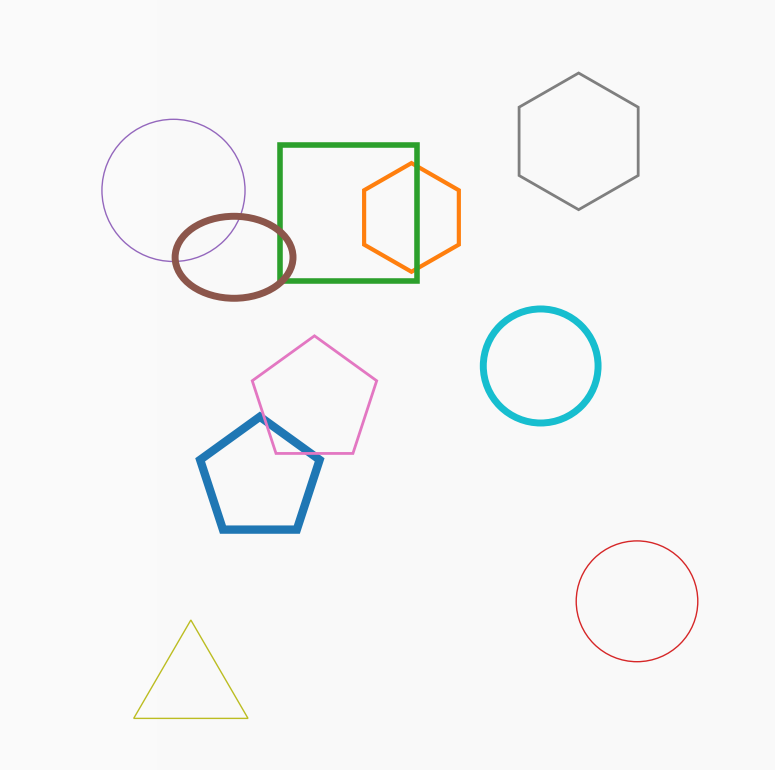[{"shape": "pentagon", "thickness": 3, "radius": 0.41, "center": [0.335, 0.378]}, {"shape": "hexagon", "thickness": 1.5, "radius": 0.35, "center": [0.531, 0.718]}, {"shape": "square", "thickness": 2, "radius": 0.44, "center": [0.45, 0.724]}, {"shape": "circle", "thickness": 0.5, "radius": 0.39, "center": [0.822, 0.219]}, {"shape": "circle", "thickness": 0.5, "radius": 0.46, "center": [0.224, 0.753]}, {"shape": "oval", "thickness": 2.5, "radius": 0.38, "center": [0.302, 0.666]}, {"shape": "pentagon", "thickness": 1, "radius": 0.42, "center": [0.406, 0.479]}, {"shape": "hexagon", "thickness": 1, "radius": 0.44, "center": [0.747, 0.816]}, {"shape": "triangle", "thickness": 0.5, "radius": 0.43, "center": [0.246, 0.11]}, {"shape": "circle", "thickness": 2.5, "radius": 0.37, "center": [0.698, 0.525]}]